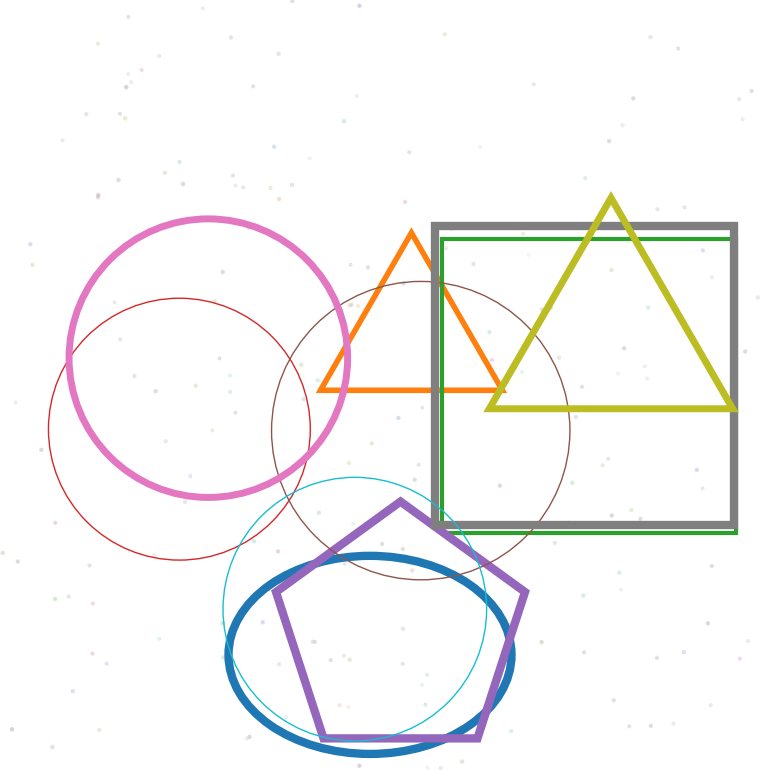[{"shape": "oval", "thickness": 3, "radius": 0.92, "center": [0.481, 0.15]}, {"shape": "triangle", "thickness": 2, "radius": 0.68, "center": [0.534, 0.561]}, {"shape": "square", "thickness": 1.5, "radius": 0.96, "center": [0.765, 0.499]}, {"shape": "circle", "thickness": 0.5, "radius": 0.85, "center": [0.233, 0.443]}, {"shape": "pentagon", "thickness": 3, "radius": 0.85, "center": [0.52, 0.179]}, {"shape": "circle", "thickness": 0.5, "radius": 0.97, "center": [0.546, 0.441]}, {"shape": "circle", "thickness": 2.5, "radius": 0.9, "center": [0.271, 0.535]}, {"shape": "square", "thickness": 3, "radius": 0.97, "center": [0.759, 0.513]}, {"shape": "triangle", "thickness": 2.5, "radius": 0.91, "center": [0.794, 0.56]}, {"shape": "circle", "thickness": 0.5, "radius": 0.86, "center": [0.461, 0.209]}]